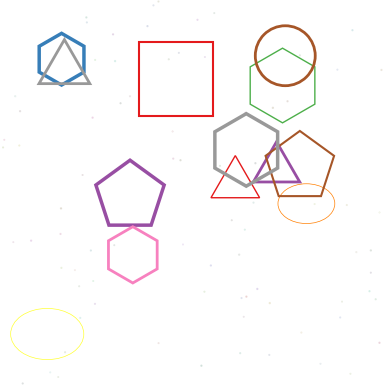[{"shape": "triangle", "thickness": 1, "radius": 0.36, "center": [0.611, 0.523]}, {"shape": "square", "thickness": 1.5, "radius": 0.48, "center": [0.457, 0.795]}, {"shape": "hexagon", "thickness": 2.5, "radius": 0.34, "center": [0.16, 0.846]}, {"shape": "hexagon", "thickness": 1, "radius": 0.48, "center": [0.734, 0.778]}, {"shape": "pentagon", "thickness": 2.5, "radius": 0.47, "center": [0.338, 0.491]}, {"shape": "triangle", "thickness": 2, "radius": 0.35, "center": [0.718, 0.562]}, {"shape": "oval", "thickness": 0.5, "radius": 0.37, "center": [0.796, 0.471]}, {"shape": "oval", "thickness": 0.5, "radius": 0.47, "center": [0.123, 0.132]}, {"shape": "pentagon", "thickness": 1.5, "radius": 0.47, "center": [0.779, 0.566]}, {"shape": "circle", "thickness": 2, "radius": 0.39, "center": [0.741, 0.855]}, {"shape": "hexagon", "thickness": 2, "radius": 0.37, "center": [0.345, 0.338]}, {"shape": "hexagon", "thickness": 2.5, "radius": 0.47, "center": [0.64, 0.611]}, {"shape": "triangle", "thickness": 2, "radius": 0.38, "center": [0.167, 0.821]}]